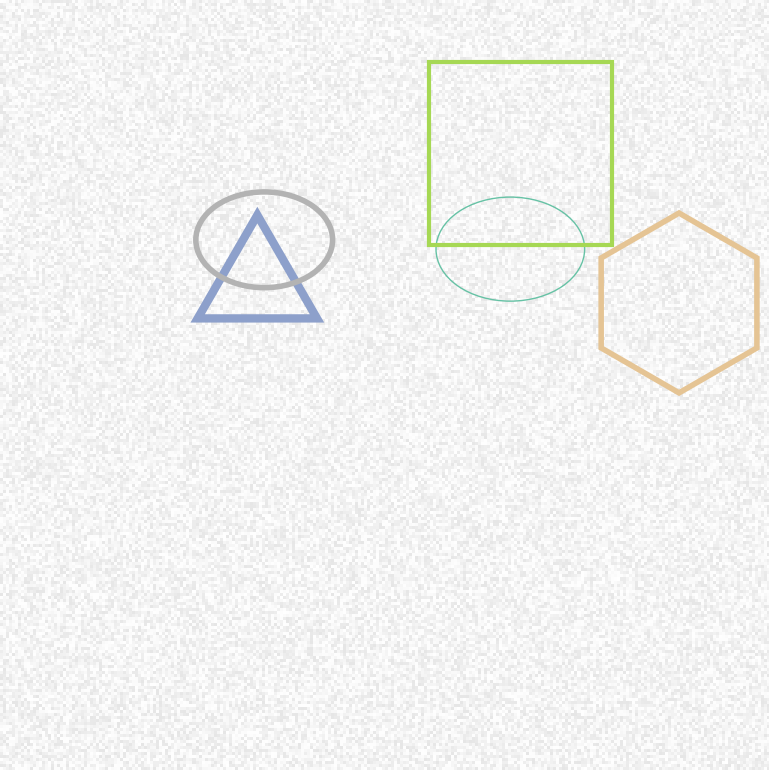[{"shape": "oval", "thickness": 0.5, "radius": 0.48, "center": [0.663, 0.676]}, {"shape": "triangle", "thickness": 3, "radius": 0.45, "center": [0.334, 0.631]}, {"shape": "square", "thickness": 1.5, "radius": 0.59, "center": [0.676, 0.801]}, {"shape": "hexagon", "thickness": 2, "radius": 0.58, "center": [0.882, 0.607]}, {"shape": "oval", "thickness": 2, "radius": 0.44, "center": [0.343, 0.689]}]